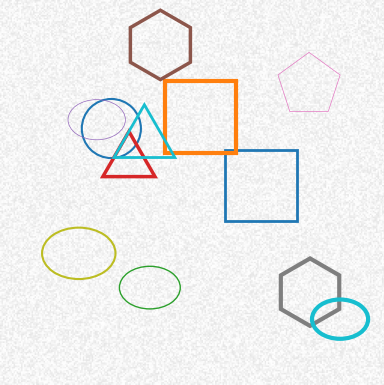[{"shape": "square", "thickness": 2, "radius": 0.46, "center": [0.678, 0.518]}, {"shape": "circle", "thickness": 1.5, "radius": 0.38, "center": [0.289, 0.666]}, {"shape": "square", "thickness": 3, "radius": 0.47, "center": [0.521, 0.696]}, {"shape": "oval", "thickness": 1, "radius": 0.4, "center": [0.389, 0.253]}, {"shape": "triangle", "thickness": 2.5, "radius": 0.39, "center": [0.335, 0.58]}, {"shape": "oval", "thickness": 0.5, "radius": 0.37, "center": [0.251, 0.689]}, {"shape": "hexagon", "thickness": 2.5, "radius": 0.45, "center": [0.417, 0.883]}, {"shape": "pentagon", "thickness": 0.5, "radius": 0.42, "center": [0.803, 0.779]}, {"shape": "hexagon", "thickness": 3, "radius": 0.44, "center": [0.805, 0.241]}, {"shape": "oval", "thickness": 1.5, "radius": 0.48, "center": [0.205, 0.342]}, {"shape": "triangle", "thickness": 2, "radius": 0.46, "center": [0.375, 0.637]}, {"shape": "oval", "thickness": 3, "radius": 0.36, "center": [0.883, 0.171]}]